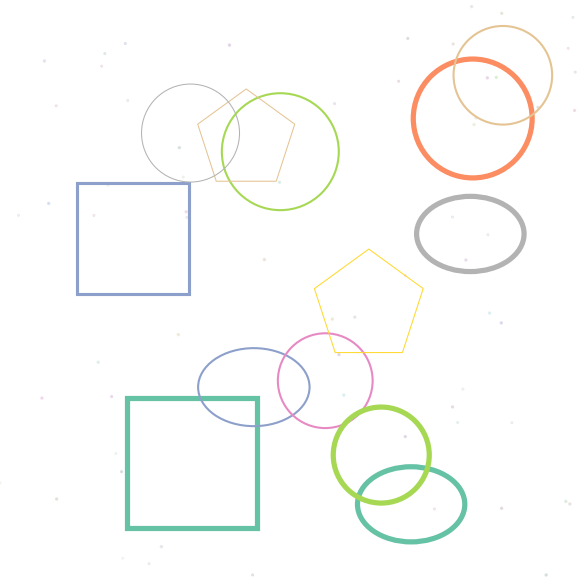[{"shape": "square", "thickness": 2.5, "radius": 0.56, "center": [0.333, 0.198]}, {"shape": "oval", "thickness": 2.5, "radius": 0.46, "center": [0.712, 0.126]}, {"shape": "circle", "thickness": 2.5, "radius": 0.51, "center": [0.819, 0.794]}, {"shape": "square", "thickness": 1.5, "radius": 0.48, "center": [0.23, 0.586]}, {"shape": "oval", "thickness": 1, "radius": 0.48, "center": [0.44, 0.329]}, {"shape": "circle", "thickness": 1, "radius": 0.41, "center": [0.563, 0.34]}, {"shape": "circle", "thickness": 2.5, "radius": 0.42, "center": [0.66, 0.211]}, {"shape": "circle", "thickness": 1, "radius": 0.51, "center": [0.485, 0.736]}, {"shape": "pentagon", "thickness": 0.5, "radius": 0.5, "center": [0.639, 0.469]}, {"shape": "pentagon", "thickness": 0.5, "radius": 0.44, "center": [0.426, 0.757]}, {"shape": "circle", "thickness": 1, "radius": 0.43, "center": [0.871, 0.869]}, {"shape": "oval", "thickness": 2.5, "radius": 0.47, "center": [0.814, 0.594]}, {"shape": "circle", "thickness": 0.5, "radius": 0.42, "center": [0.33, 0.769]}]